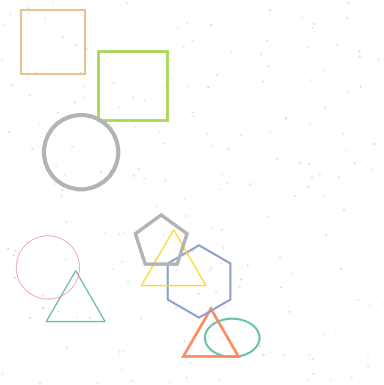[{"shape": "oval", "thickness": 1.5, "radius": 0.35, "center": [0.603, 0.123]}, {"shape": "triangle", "thickness": 1, "radius": 0.44, "center": [0.197, 0.209]}, {"shape": "triangle", "thickness": 2, "radius": 0.41, "center": [0.548, 0.115]}, {"shape": "hexagon", "thickness": 1.5, "radius": 0.47, "center": [0.517, 0.269]}, {"shape": "circle", "thickness": 0.5, "radius": 0.41, "center": [0.124, 0.305]}, {"shape": "square", "thickness": 2, "radius": 0.45, "center": [0.344, 0.778]}, {"shape": "triangle", "thickness": 1, "radius": 0.48, "center": [0.451, 0.306]}, {"shape": "square", "thickness": 1.5, "radius": 0.42, "center": [0.138, 0.891]}, {"shape": "pentagon", "thickness": 2.5, "radius": 0.35, "center": [0.419, 0.371]}, {"shape": "circle", "thickness": 3, "radius": 0.48, "center": [0.211, 0.605]}]